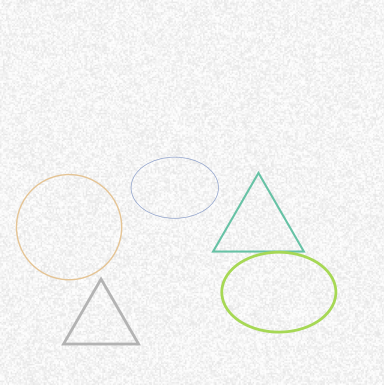[{"shape": "triangle", "thickness": 1.5, "radius": 0.68, "center": [0.671, 0.415]}, {"shape": "oval", "thickness": 0.5, "radius": 0.57, "center": [0.454, 0.512]}, {"shape": "oval", "thickness": 2, "radius": 0.74, "center": [0.724, 0.241]}, {"shape": "circle", "thickness": 1, "radius": 0.68, "center": [0.179, 0.41]}, {"shape": "triangle", "thickness": 2, "radius": 0.56, "center": [0.262, 0.163]}]